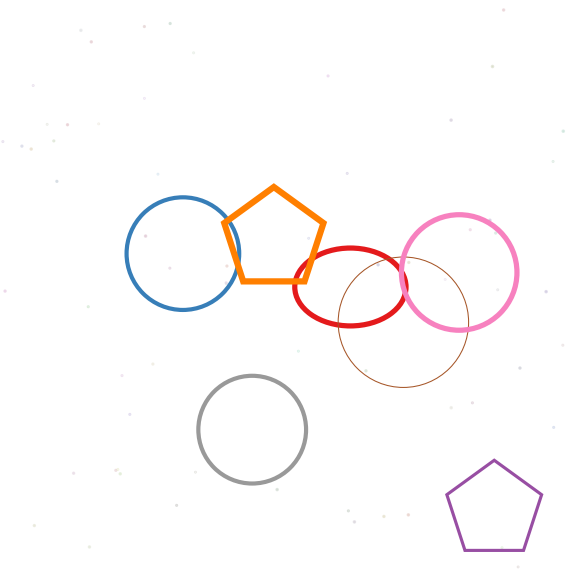[{"shape": "oval", "thickness": 2.5, "radius": 0.48, "center": [0.607, 0.502]}, {"shape": "circle", "thickness": 2, "radius": 0.49, "center": [0.317, 0.56]}, {"shape": "pentagon", "thickness": 1.5, "radius": 0.43, "center": [0.856, 0.116]}, {"shape": "pentagon", "thickness": 3, "radius": 0.45, "center": [0.474, 0.585]}, {"shape": "circle", "thickness": 0.5, "radius": 0.56, "center": [0.699, 0.441]}, {"shape": "circle", "thickness": 2.5, "radius": 0.5, "center": [0.795, 0.527]}, {"shape": "circle", "thickness": 2, "radius": 0.47, "center": [0.437, 0.255]}]